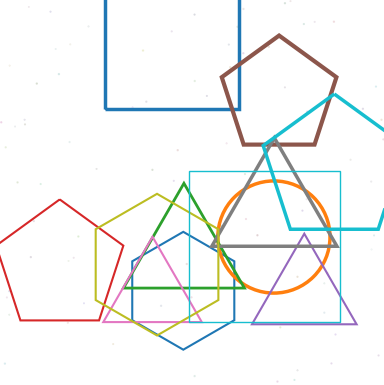[{"shape": "hexagon", "thickness": 1.5, "radius": 0.77, "center": [0.476, 0.245]}, {"shape": "square", "thickness": 2.5, "radius": 0.87, "center": [0.447, 0.891]}, {"shape": "circle", "thickness": 2.5, "radius": 0.73, "center": [0.711, 0.384]}, {"shape": "triangle", "thickness": 2, "radius": 0.91, "center": [0.478, 0.342]}, {"shape": "pentagon", "thickness": 1.5, "radius": 0.87, "center": [0.155, 0.308]}, {"shape": "triangle", "thickness": 1.5, "radius": 0.78, "center": [0.79, 0.236]}, {"shape": "pentagon", "thickness": 3, "radius": 0.78, "center": [0.725, 0.751]}, {"shape": "triangle", "thickness": 1.5, "radius": 0.74, "center": [0.396, 0.237]}, {"shape": "triangle", "thickness": 2.5, "radius": 0.94, "center": [0.713, 0.454]}, {"shape": "hexagon", "thickness": 1.5, "radius": 0.92, "center": [0.408, 0.313]}, {"shape": "pentagon", "thickness": 2.5, "radius": 0.97, "center": [0.868, 0.562]}, {"shape": "square", "thickness": 1, "radius": 0.98, "center": [0.688, 0.36]}]